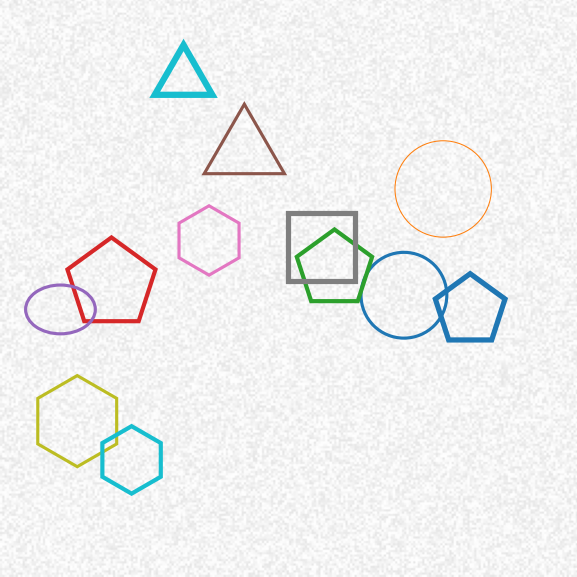[{"shape": "circle", "thickness": 1.5, "radius": 0.37, "center": [0.699, 0.488]}, {"shape": "pentagon", "thickness": 2.5, "radius": 0.32, "center": [0.814, 0.462]}, {"shape": "circle", "thickness": 0.5, "radius": 0.42, "center": [0.767, 0.672]}, {"shape": "pentagon", "thickness": 2, "radius": 0.34, "center": [0.579, 0.533]}, {"shape": "pentagon", "thickness": 2, "radius": 0.4, "center": [0.193, 0.508]}, {"shape": "oval", "thickness": 1.5, "radius": 0.3, "center": [0.105, 0.463]}, {"shape": "triangle", "thickness": 1.5, "radius": 0.4, "center": [0.423, 0.738]}, {"shape": "hexagon", "thickness": 1.5, "radius": 0.3, "center": [0.362, 0.583]}, {"shape": "square", "thickness": 2.5, "radius": 0.29, "center": [0.557, 0.572]}, {"shape": "hexagon", "thickness": 1.5, "radius": 0.39, "center": [0.134, 0.27]}, {"shape": "hexagon", "thickness": 2, "radius": 0.29, "center": [0.228, 0.203]}, {"shape": "triangle", "thickness": 3, "radius": 0.29, "center": [0.318, 0.864]}]